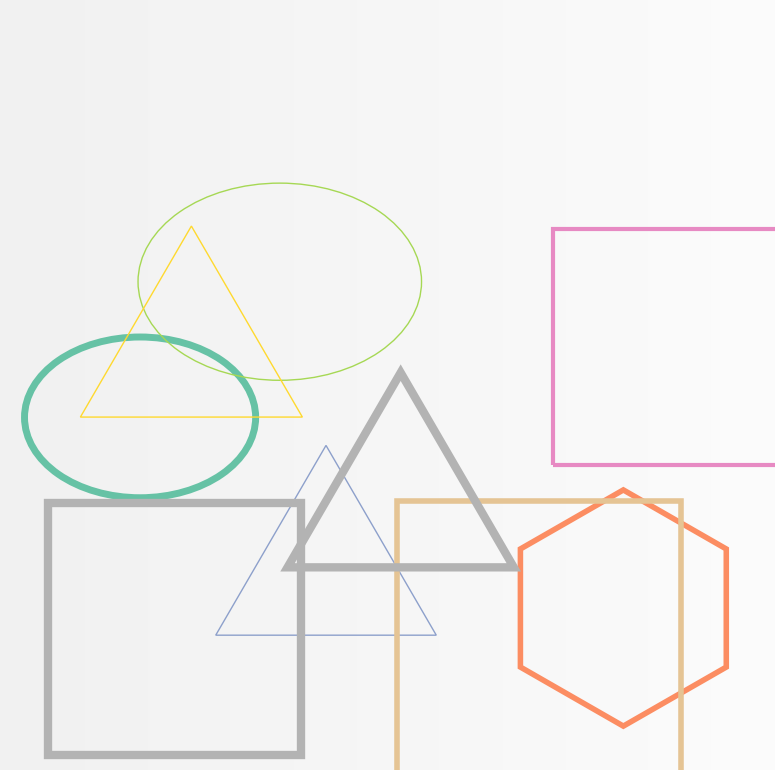[{"shape": "oval", "thickness": 2.5, "radius": 0.75, "center": [0.181, 0.458]}, {"shape": "hexagon", "thickness": 2, "radius": 0.77, "center": [0.804, 0.21]}, {"shape": "triangle", "thickness": 0.5, "radius": 0.82, "center": [0.421, 0.257]}, {"shape": "square", "thickness": 1.5, "radius": 0.76, "center": [0.866, 0.549]}, {"shape": "oval", "thickness": 0.5, "radius": 0.91, "center": [0.361, 0.634]}, {"shape": "triangle", "thickness": 0.5, "radius": 0.83, "center": [0.247, 0.541]}, {"shape": "square", "thickness": 2, "radius": 0.92, "center": [0.696, 0.166]}, {"shape": "triangle", "thickness": 3, "radius": 0.84, "center": [0.517, 0.347]}, {"shape": "square", "thickness": 3, "radius": 0.82, "center": [0.225, 0.184]}]